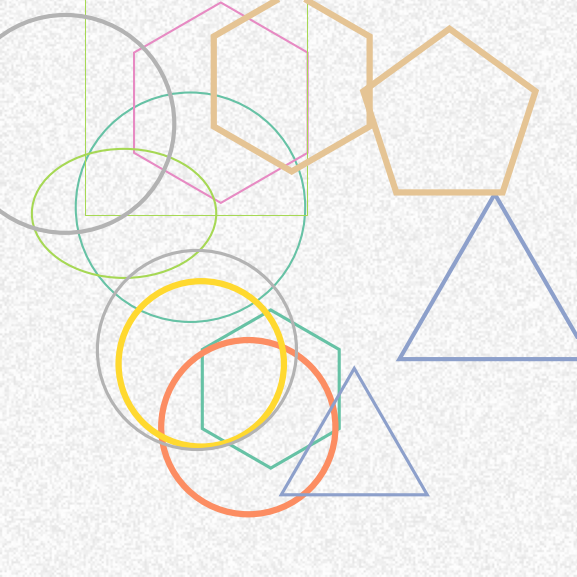[{"shape": "hexagon", "thickness": 1.5, "radius": 0.68, "center": [0.469, 0.325]}, {"shape": "circle", "thickness": 1, "radius": 0.99, "center": [0.33, 0.64]}, {"shape": "circle", "thickness": 3, "radius": 0.75, "center": [0.43, 0.259]}, {"shape": "triangle", "thickness": 2, "radius": 0.95, "center": [0.857, 0.473]}, {"shape": "triangle", "thickness": 1.5, "radius": 0.73, "center": [0.613, 0.215]}, {"shape": "hexagon", "thickness": 1, "radius": 0.87, "center": [0.382, 0.821]}, {"shape": "oval", "thickness": 1, "radius": 0.8, "center": [0.215, 0.63]}, {"shape": "square", "thickness": 0.5, "radius": 0.96, "center": [0.34, 0.819]}, {"shape": "circle", "thickness": 3, "radius": 0.72, "center": [0.348, 0.369]}, {"shape": "pentagon", "thickness": 3, "radius": 0.78, "center": [0.778, 0.793]}, {"shape": "hexagon", "thickness": 3, "radius": 0.78, "center": [0.505, 0.858]}, {"shape": "circle", "thickness": 2, "radius": 0.94, "center": [0.113, 0.785]}, {"shape": "circle", "thickness": 1.5, "radius": 0.86, "center": [0.341, 0.393]}]